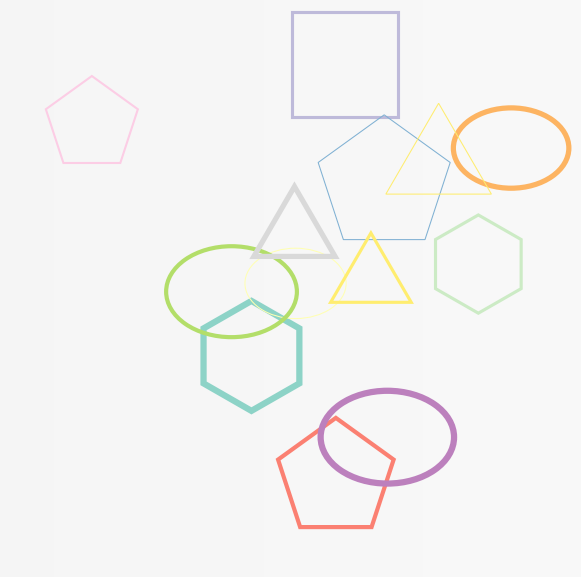[{"shape": "hexagon", "thickness": 3, "radius": 0.48, "center": [0.433, 0.383]}, {"shape": "oval", "thickness": 0.5, "radius": 0.44, "center": [0.508, 0.508]}, {"shape": "square", "thickness": 1.5, "radius": 0.46, "center": [0.594, 0.887]}, {"shape": "pentagon", "thickness": 2, "radius": 0.52, "center": [0.578, 0.171]}, {"shape": "pentagon", "thickness": 0.5, "radius": 0.6, "center": [0.661, 0.681]}, {"shape": "oval", "thickness": 2.5, "radius": 0.5, "center": [0.879, 0.743]}, {"shape": "oval", "thickness": 2, "radius": 0.56, "center": [0.398, 0.494]}, {"shape": "pentagon", "thickness": 1, "radius": 0.42, "center": [0.158, 0.784]}, {"shape": "triangle", "thickness": 2.5, "radius": 0.4, "center": [0.507, 0.595]}, {"shape": "oval", "thickness": 3, "radius": 0.57, "center": [0.666, 0.242]}, {"shape": "hexagon", "thickness": 1.5, "radius": 0.43, "center": [0.823, 0.542]}, {"shape": "triangle", "thickness": 0.5, "radius": 0.52, "center": [0.755, 0.715]}, {"shape": "triangle", "thickness": 1.5, "radius": 0.4, "center": [0.638, 0.516]}]